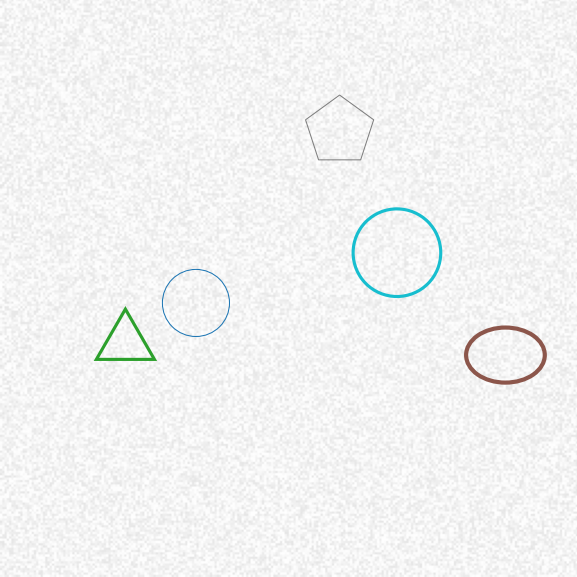[{"shape": "circle", "thickness": 0.5, "radius": 0.29, "center": [0.339, 0.475]}, {"shape": "triangle", "thickness": 1.5, "radius": 0.29, "center": [0.217, 0.406]}, {"shape": "oval", "thickness": 2, "radius": 0.34, "center": [0.875, 0.384]}, {"shape": "pentagon", "thickness": 0.5, "radius": 0.31, "center": [0.588, 0.773]}, {"shape": "circle", "thickness": 1.5, "radius": 0.38, "center": [0.687, 0.562]}]